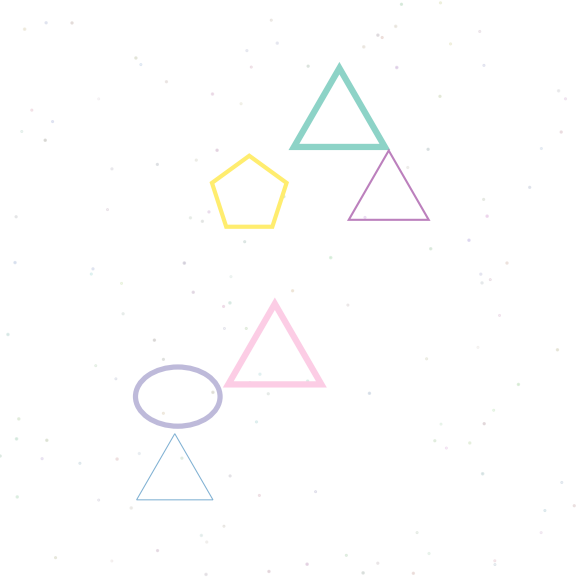[{"shape": "triangle", "thickness": 3, "radius": 0.45, "center": [0.588, 0.79]}, {"shape": "oval", "thickness": 2.5, "radius": 0.37, "center": [0.308, 0.312]}, {"shape": "triangle", "thickness": 0.5, "radius": 0.38, "center": [0.303, 0.172]}, {"shape": "triangle", "thickness": 3, "radius": 0.47, "center": [0.476, 0.38]}, {"shape": "triangle", "thickness": 1, "radius": 0.4, "center": [0.673, 0.658]}, {"shape": "pentagon", "thickness": 2, "radius": 0.34, "center": [0.432, 0.661]}]